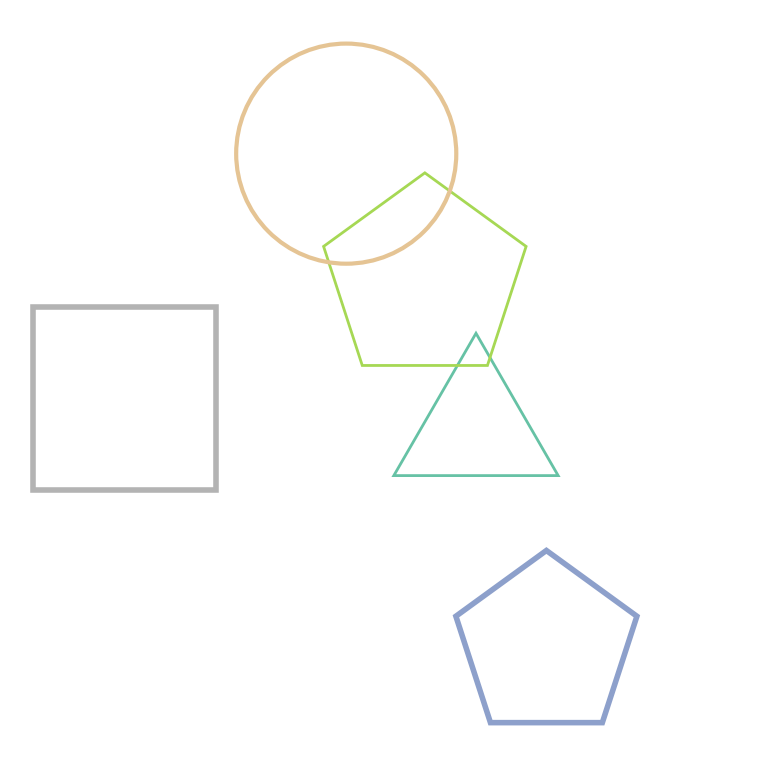[{"shape": "triangle", "thickness": 1, "radius": 0.62, "center": [0.618, 0.444]}, {"shape": "pentagon", "thickness": 2, "radius": 0.62, "center": [0.71, 0.161]}, {"shape": "pentagon", "thickness": 1, "radius": 0.69, "center": [0.552, 0.637]}, {"shape": "circle", "thickness": 1.5, "radius": 0.71, "center": [0.45, 0.8]}, {"shape": "square", "thickness": 2, "radius": 0.59, "center": [0.162, 0.482]}]